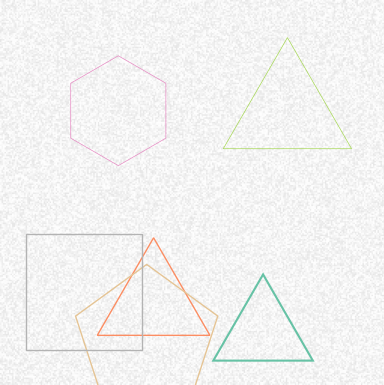[{"shape": "triangle", "thickness": 1.5, "radius": 0.75, "center": [0.683, 0.138]}, {"shape": "triangle", "thickness": 1, "radius": 0.84, "center": [0.399, 0.213]}, {"shape": "hexagon", "thickness": 0.5, "radius": 0.71, "center": [0.307, 0.712]}, {"shape": "triangle", "thickness": 0.5, "radius": 0.96, "center": [0.747, 0.71]}, {"shape": "pentagon", "thickness": 1, "radius": 0.97, "center": [0.381, 0.119]}, {"shape": "square", "thickness": 1, "radius": 0.75, "center": [0.218, 0.241]}]